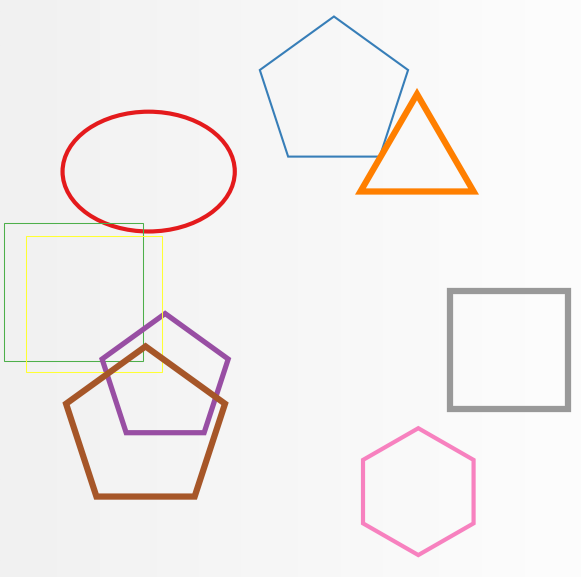[{"shape": "oval", "thickness": 2, "radius": 0.74, "center": [0.256, 0.702]}, {"shape": "pentagon", "thickness": 1, "radius": 0.67, "center": [0.575, 0.836]}, {"shape": "square", "thickness": 0.5, "radius": 0.6, "center": [0.126, 0.494]}, {"shape": "pentagon", "thickness": 2.5, "radius": 0.57, "center": [0.284, 0.342]}, {"shape": "triangle", "thickness": 3, "radius": 0.56, "center": [0.717, 0.724]}, {"shape": "square", "thickness": 0.5, "radius": 0.59, "center": [0.162, 0.473]}, {"shape": "pentagon", "thickness": 3, "radius": 0.72, "center": [0.25, 0.256]}, {"shape": "hexagon", "thickness": 2, "radius": 0.55, "center": [0.72, 0.148]}, {"shape": "square", "thickness": 3, "radius": 0.51, "center": [0.876, 0.393]}]